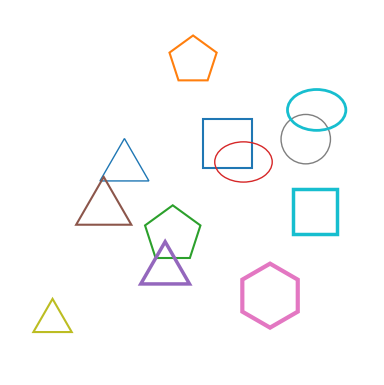[{"shape": "triangle", "thickness": 1, "radius": 0.37, "center": [0.323, 0.567]}, {"shape": "square", "thickness": 1.5, "radius": 0.32, "center": [0.591, 0.627]}, {"shape": "pentagon", "thickness": 1.5, "radius": 0.32, "center": [0.501, 0.843]}, {"shape": "pentagon", "thickness": 1.5, "radius": 0.38, "center": [0.449, 0.391]}, {"shape": "oval", "thickness": 1, "radius": 0.37, "center": [0.632, 0.579]}, {"shape": "triangle", "thickness": 2.5, "radius": 0.37, "center": [0.429, 0.299]}, {"shape": "triangle", "thickness": 1.5, "radius": 0.41, "center": [0.269, 0.458]}, {"shape": "hexagon", "thickness": 3, "radius": 0.42, "center": [0.701, 0.232]}, {"shape": "circle", "thickness": 1, "radius": 0.32, "center": [0.794, 0.639]}, {"shape": "triangle", "thickness": 1.5, "radius": 0.29, "center": [0.136, 0.166]}, {"shape": "oval", "thickness": 2, "radius": 0.38, "center": [0.823, 0.714]}, {"shape": "square", "thickness": 2.5, "radius": 0.29, "center": [0.817, 0.451]}]